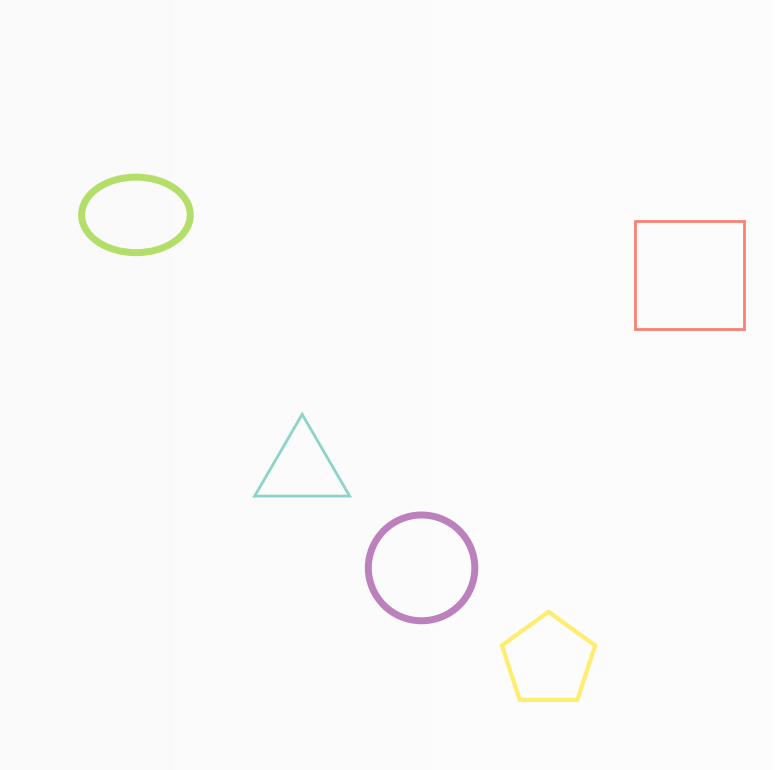[{"shape": "triangle", "thickness": 1, "radius": 0.35, "center": [0.39, 0.391]}, {"shape": "square", "thickness": 1, "radius": 0.35, "center": [0.889, 0.643]}, {"shape": "oval", "thickness": 2.5, "radius": 0.35, "center": [0.175, 0.721]}, {"shape": "circle", "thickness": 2.5, "radius": 0.34, "center": [0.544, 0.262]}, {"shape": "pentagon", "thickness": 1.5, "radius": 0.32, "center": [0.708, 0.142]}]